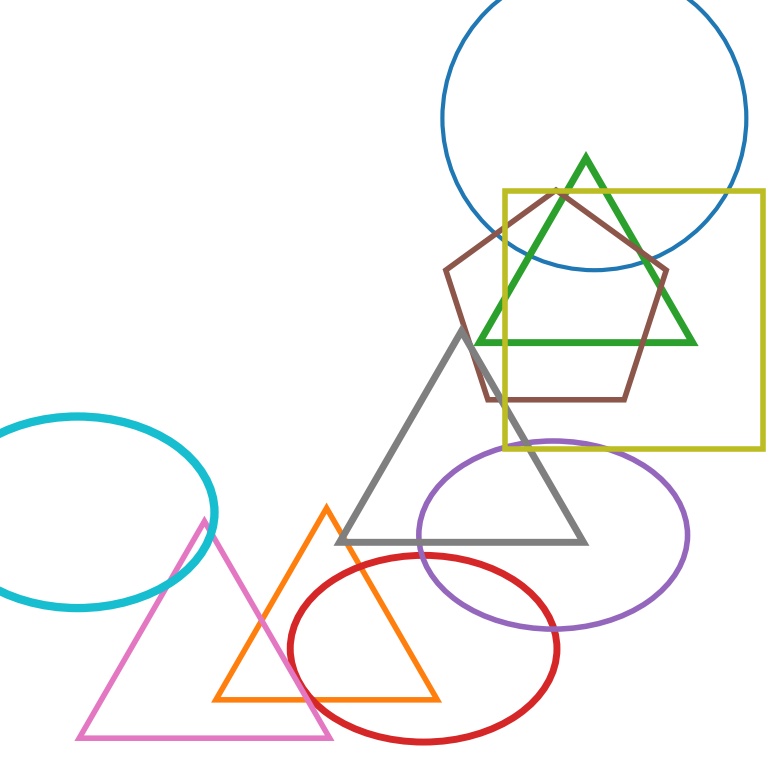[{"shape": "circle", "thickness": 1.5, "radius": 0.99, "center": [0.772, 0.846]}, {"shape": "triangle", "thickness": 2, "radius": 0.83, "center": [0.424, 0.174]}, {"shape": "triangle", "thickness": 2.5, "radius": 0.8, "center": [0.761, 0.635]}, {"shape": "oval", "thickness": 2.5, "radius": 0.87, "center": [0.55, 0.158]}, {"shape": "oval", "thickness": 2, "radius": 0.87, "center": [0.718, 0.305]}, {"shape": "pentagon", "thickness": 2, "radius": 0.75, "center": [0.722, 0.603]}, {"shape": "triangle", "thickness": 2, "radius": 0.94, "center": [0.266, 0.135]}, {"shape": "triangle", "thickness": 2.5, "radius": 0.91, "center": [0.599, 0.387]}, {"shape": "square", "thickness": 2, "radius": 0.84, "center": [0.824, 0.584]}, {"shape": "oval", "thickness": 3, "radius": 0.89, "center": [0.101, 0.335]}]